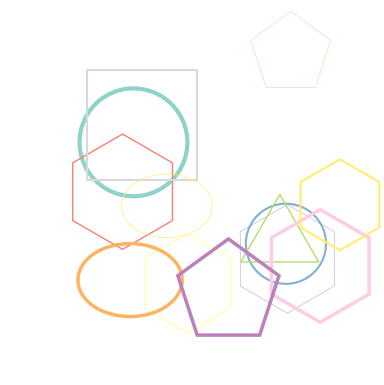[{"shape": "circle", "thickness": 3, "radius": 0.7, "center": [0.347, 0.63]}, {"shape": "hexagon", "thickness": 1, "radius": 0.64, "center": [0.489, 0.264]}, {"shape": "hexagon", "thickness": 0.5, "radius": 0.7, "center": [0.746, 0.328]}, {"shape": "hexagon", "thickness": 1, "radius": 0.75, "center": [0.318, 0.502]}, {"shape": "circle", "thickness": 1.5, "radius": 0.52, "center": [0.743, 0.367]}, {"shape": "oval", "thickness": 2.5, "radius": 0.68, "center": [0.338, 0.273]}, {"shape": "triangle", "thickness": 1, "radius": 0.58, "center": [0.727, 0.378]}, {"shape": "hexagon", "thickness": 2.5, "radius": 0.73, "center": [0.832, 0.309]}, {"shape": "square", "thickness": 1.5, "radius": 0.71, "center": [0.368, 0.674]}, {"shape": "pentagon", "thickness": 2.5, "radius": 0.69, "center": [0.593, 0.241]}, {"shape": "pentagon", "thickness": 0.5, "radius": 0.55, "center": [0.755, 0.861]}, {"shape": "oval", "thickness": 0.5, "radius": 0.59, "center": [0.433, 0.465]}, {"shape": "hexagon", "thickness": 1.5, "radius": 0.59, "center": [0.883, 0.468]}]